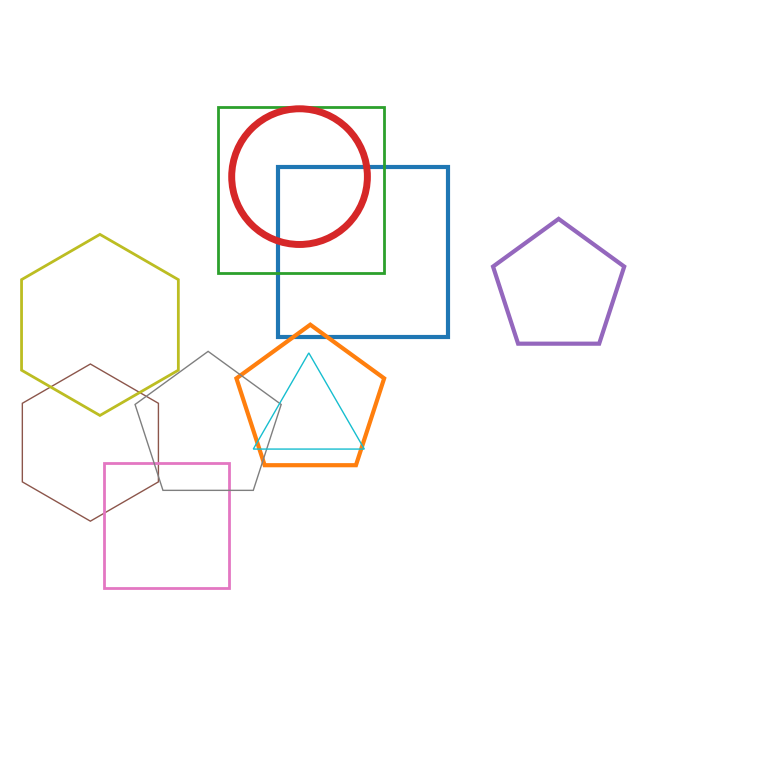[{"shape": "square", "thickness": 1.5, "radius": 0.55, "center": [0.472, 0.672]}, {"shape": "pentagon", "thickness": 1.5, "radius": 0.5, "center": [0.403, 0.477]}, {"shape": "square", "thickness": 1, "radius": 0.54, "center": [0.391, 0.753]}, {"shape": "circle", "thickness": 2.5, "radius": 0.44, "center": [0.389, 0.771]}, {"shape": "pentagon", "thickness": 1.5, "radius": 0.45, "center": [0.725, 0.626]}, {"shape": "hexagon", "thickness": 0.5, "radius": 0.51, "center": [0.117, 0.425]}, {"shape": "square", "thickness": 1, "radius": 0.41, "center": [0.216, 0.318]}, {"shape": "pentagon", "thickness": 0.5, "radius": 0.5, "center": [0.27, 0.444]}, {"shape": "hexagon", "thickness": 1, "radius": 0.59, "center": [0.13, 0.578]}, {"shape": "triangle", "thickness": 0.5, "radius": 0.42, "center": [0.401, 0.458]}]